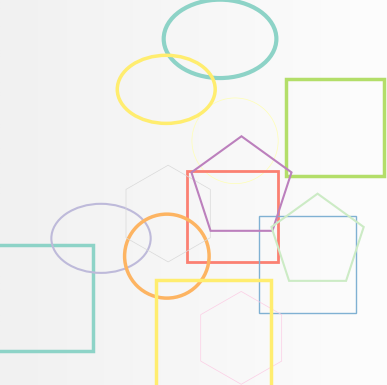[{"shape": "oval", "thickness": 3, "radius": 0.73, "center": [0.568, 0.899]}, {"shape": "square", "thickness": 2.5, "radius": 0.69, "center": [0.101, 0.226]}, {"shape": "circle", "thickness": 0.5, "radius": 0.56, "center": [0.607, 0.634]}, {"shape": "oval", "thickness": 1.5, "radius": 0.64, "center": [0.261, 0.381]}, {"shape": "square", "thickness": 2, "radius": 0.59, "center": [0.6, 0.438]}, {"shape": "square", "thickness": 1, "radius": 0.63, "center": [0.794, 0.312]}, {"shape": "circle", "thickness": 2.5, "radius": 0.55, "center": [0.431, 0.335]}, {"shape": "square", "thickness": 2.5, "radius": 0.63, "center": [0.864, 0.668]}, {"shape": "hexagon", "thickness": 0.5, "radius": 0.6, "center": [0.622, 0.122]}, {"shape": "hexagon", "thickness": 0.5, "radius": 0.63, "center": [0.434, 0.445]}, {"shape": "pentagon", "thickness": 1.5, "radius": 0.68, "center": [0.623, 0.51]}, {"shape": "pentagon", "thickness": 1.5, "radius": 0.63, "center": [0.82, 0.372]}, {"shape": "square", "thickness": 2.5, "radius": 0.74, "center": [0.552, 0.125]}, {"shape": "oval", "thickness": 2.5, "radius": 0.63, "center": [0.429, 0.768]}]